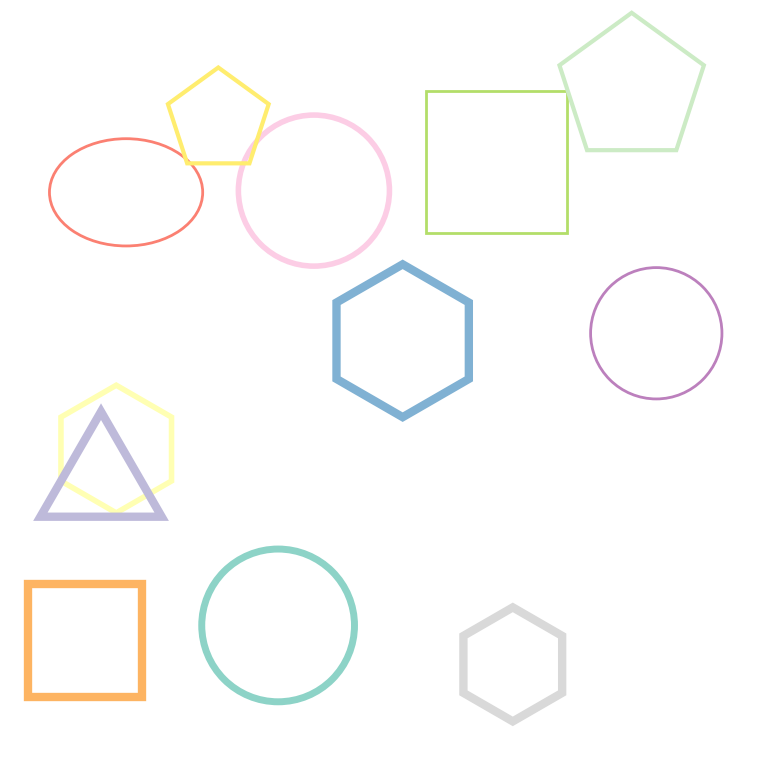[{"shape": "circle", "thickness": 2.5, "radius": 0.5, "center": [0.361, 0.188]}, {"shape": "hexagon", "thickness": 2, "radius": 0.41, "center": [0.151, 0.417]}, {"shape": "triangle", "thickness": 3, "radius": 0.45, "center": [0.131, 0.374]}, {"shape": "oval", "thickness": 1, "radius": 0.5, "center": [0.164, 0.75]}, {"shape": "hexagon", "thickness": 3, "radius": 0.5, "center": [0.523, 0.557]}, {"shape": "square", "thickness": 3, "radius": 0.37, "center": [0.11, 0.168]}, {"shape": "square", "thickness": 1, "radius": 0.46, "center": [0.645, 0.79]}, {"shape": "circle", "thickness": 2, "radius": 0.49, "center": [0.408, 0.752]}, {"shape": "hexagon", "thickness": 3, "radius": 0.37, "center": [0.666, 0.137]}, {"shape": "circle", "thickness": 1, "radius": 0.43, "center": [0.852, 0.567]}, {"shape": "pentagon", "thickness": 1.5, "radius": 0.49, "center": [0.82, 0.885]}, {"shape": "pentagon", "thickness": 1.5, "radius": 0.34, "center": [0.284, 0.844]}]